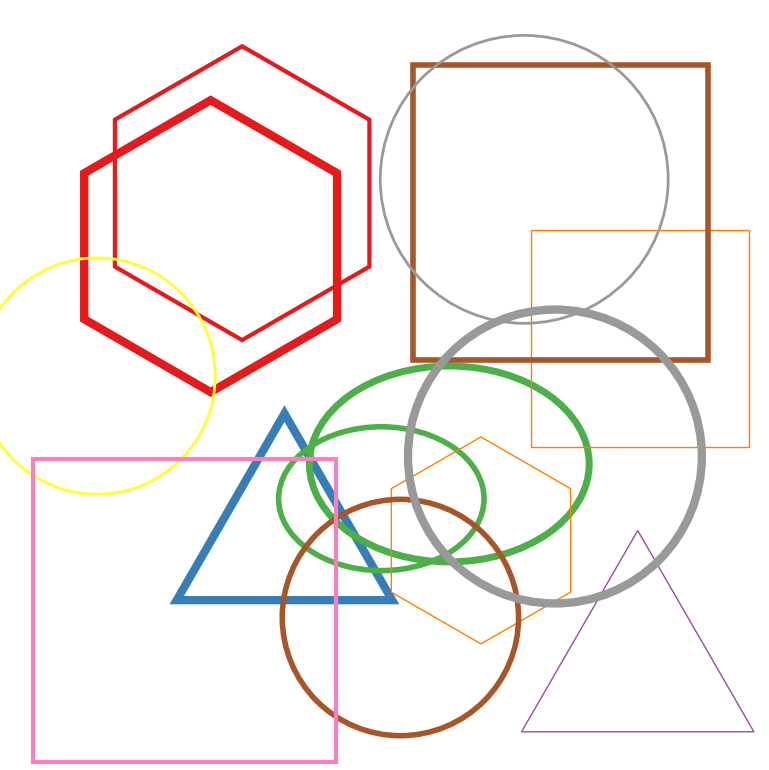[{"shape": "hexagon", "thickness": 1.5, "radius": 0.95, "center": [0.314, 0.749]}, {"shape": "hexagon", "thickness": 3, "radius": 0.95, "center": [0.274, 0.68]}, {"shape": "triangle", "thickness": 3, "radius": 0.81, "center": [0.369, 0.301]}, {"shape": "oval", "thickness": 2, "radius": 0.67, "center": [0.495, 0.352]}, {"shape": "oval", "thickness": 2.5, "radius": 0.91, "center": [0.584, 0.397]}, {"shape": "triangle", "thickness": 0.5, "radius": 0.87, "center": [0.828, 0.137]}, {"shape": "square", "thickness": 0.5, "radius": 0.71, "center": [0.831, 0.561]}, {"shape": "hexagon", "thickness": 0.5, "radius": 0.67, "center": [0.625, 0.298]}, {"shape": "circle", "thickness": 1, "radius": 0.77, "center": [0.126, 0.512]}, {"shape": "circle", "thickness": 2, "radius": 0.77, "center": [0.52, 0.198]}, {"shape": "square", "thickness": 2, "radius": 0.96, "center": [0.727, 0.724]}, {"shape": "square", "thickness": 1.5, "radius": 0.98, "center": [0.239, 0.207]}, {"shape": "circle", "thickness": 3, "radius": 0.95, "center": [0.721, 0.407]}, {"shape": "circle", "thickness": 1, "radius": 0.93, "center": [0.681, 0.767]}]